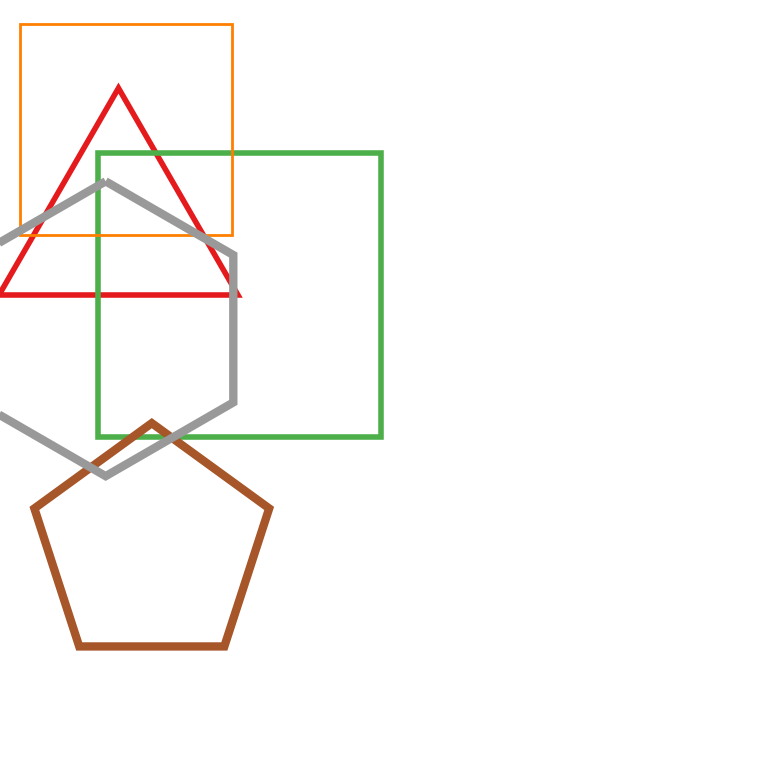[{"shape": "triangle", "thickness": 2, "radius": 0.9, "center": [0.154, 0.706]}, {"shape": "square", "thickness": 2, "radius": 0.92, "center": [0.311, 0.617]}, {"shape": "square", "thickness": 1, "radius": 0.69, "center": [0.164, 0.832]}, {"shape": "pentagon", "thickness": 3, "radius": 0.8, "center": [0.197, 0.29]}, {"shape": "hexagon", "thickness": 3, "radius": 0.96, "center": [0.137, 0.573]}]